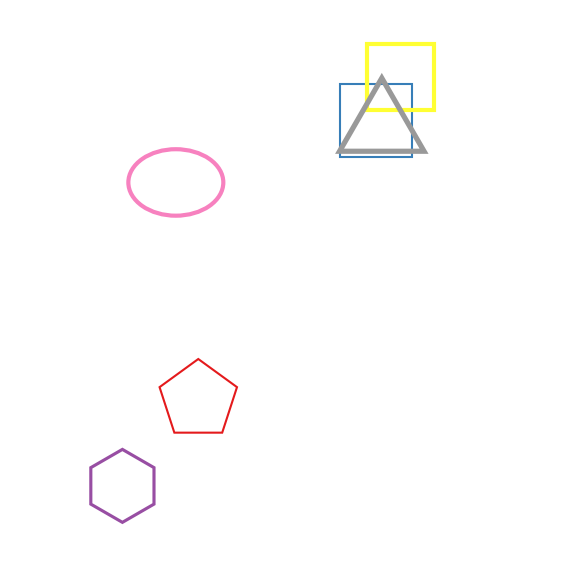[{"shape": "pentagon", "thickness": 1, "radius": 0.35, "center": [0.343, 0.307]}, {"shape": "square", "thickness": 1, "radius": 0.31, "center": [0.651, 0.791]}, {"shape": "hexagon", "thickness": 1.5, "radius": 0.32, "center": [0.212, 0.158]}, {"shape": "square", "thickness": 2, "radius": 0.29, "center": [0.694, 0.866]}, {"shape": "oval", "thickness": 2, "radius": 0.41, "center": [0.304, 0.683]}, {"shape": "triangle", "thickness": 2.5, "radius": 0.42, "center": [0.661, 0.779]}]